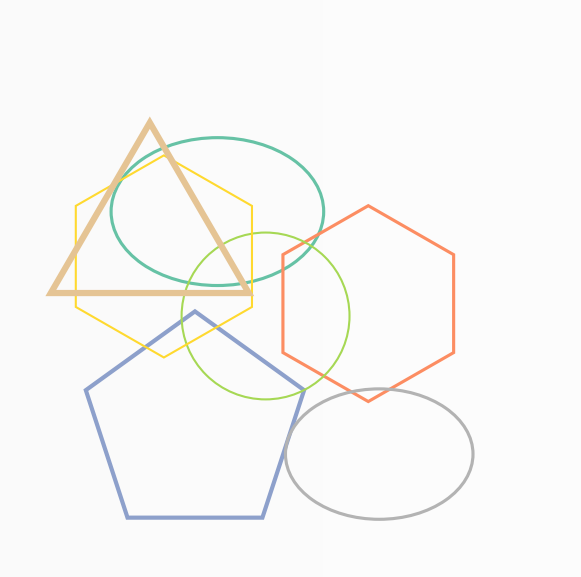[{"shape": "oval", "thickness": 1.5, "radius": 0.91, "center": [0.374, 0.633]}, {"shape": "hexagon", "thickness": 1.5, "radius": 0.85, "center": [0.634, 0.473]}, {"shape": "pentagon", "thickness": 2, "radius": 0.99, "center": [0.335, 0.262]}, {"shape": "circle", "thickness": 1, "radius": 0.72, "center": [0.457, 0.452]}, {"shape": "hexagon", "thickness": 1, "radius": 0.87, "center": [0.282, 0.555]}, {"shape": "triangle", "thickness": 3, "radius": 0.98, "center": [0.258, 0.59]}, {"shape": "oval", "thickness": 1.5, "radius": 0.81, "center": [0.652, 0.213]}]